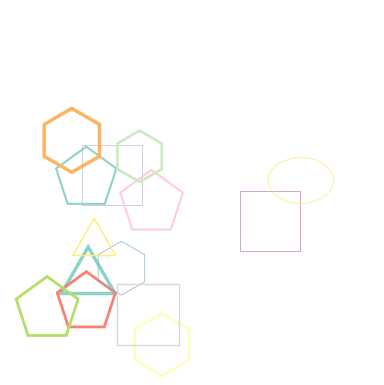[{"shape": "triangle", "thickness": 2.5, "radius": 0.4, "center": [0.229, 0.278]}, {"shape": "pentagon", "thickness": 1.5, "radius": 0.41, "center": [0.224, 0.537]}, {"shape": "hexagon", "thickness": 1.5, "radius": 0.41, "center": [0.421, 0.105]}, {"shape": "square", "thickness": 0.5, "radius": 0.39, "center": [0.291, 0.546]}, {"shape": "pentagon", "thickness": 2, "radius": 0.4, "center": [0.224, 0.215]}, {"shape": "hexagon", "thickness": 0.5, "radius": 0.35, "center": [0.315, 0.303]}, {"shape": "hexagon", "thickness": 2.5, "radius": 0.41, "center": [0.187, 0.635]}, {"shape": "pentagon", "thickness": 2, "radius": 0.42, "center": [0.122, 0.197]}, {"shape": "pentagon", "thickness": 1.5, "radius": 0.43, "center": [0.394, 0.473]}, {"shape": "square", "thickness": 1, "radius": 0.4, "center": [0.385, 0.184]}, {"shape": "square", "thickness": 0.5, "radius": 0.39, "center": [0.702, 0.425]}, {"shape": "hexagon", "thickness": 2, "radius": 0.33, "center": [0.363, 0.594]}, {"shape": "triangle", "thickness": 1, "radius": 0.32, "center": [0.245, 0.368]}, {"shape": "oval", "thickness": 0.5, "radius": 0.42, "center": [0.781, 0.531]}]